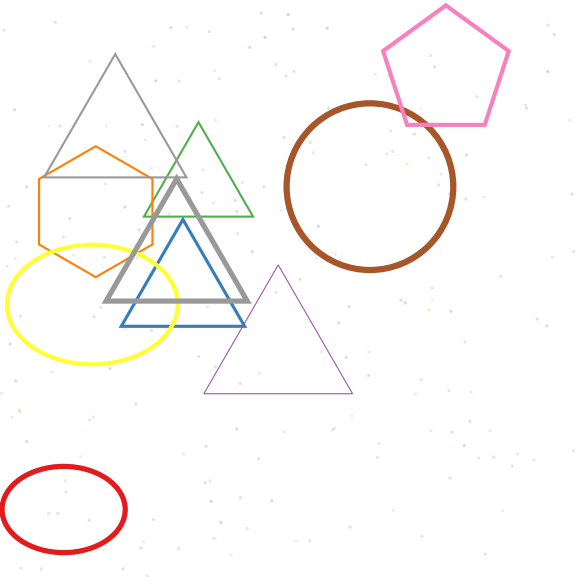[{"shape": "oval", "thickness": 2.5, "radius": 0.53, "center": [0.11, 0.117]}, {"shape": "triangle", "thickness": 1.5, "radius": 0.62, "center": [0.317, 0.496]}, {"shape": "triangle", "thickness": 1, "radius": 0.55, "center": [0.344, 0.679]}, {"shape": "triangle", "thickness": 0.5, "radius": 0.74, "center": [0.482, 0.392]}, {"shape": "hexagon", "thickness": 1, "radius": 0.57, "center": [0.166, 0.633]}, {"shape": "oval", "thickness": 2, "radius": 0.74, "center": [0.16, 0.472]}, {"shape": "circle", "thickness": 3, "radius": 0.72, "center": [0.641, 0.676]}, {"shape": "pentagon", "thickness": 2, "radius": 0.57, "center": [0.772, 0.875]}, {"shape": "triangle", "thickness": 1, "radius": 0.71, "center": [0.2, 0.763]}, {"shape": "triangle", "thickness": 2.5, "radius": 0.71, "center": [0.306, 0.548]}]